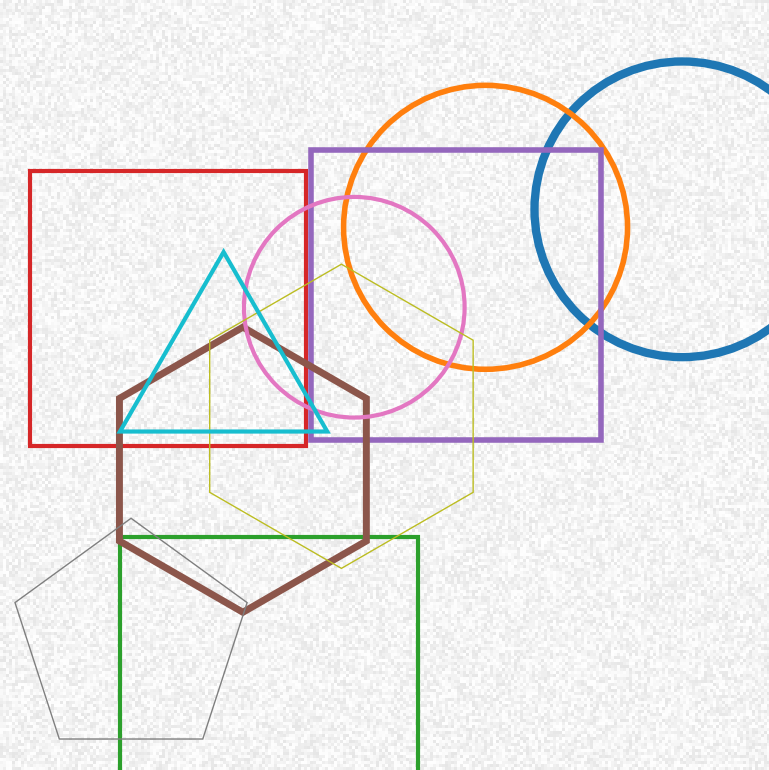[{"shape": "circle", "thickness": 3, "radius": 0.96, "center": [0.886, 0.728]}, {"shape": "circle", "thickness": 2, "radius": 0.92, "center": [0.631, 0.705]}, {"shape": "square", "thickness": 1.5, "radius": 0.97, "center": [0.349, 0.11]}, {"shape": "square", "thickness": 1.5, "radius": 0.89, "center": [0.218, 0.599]}, {"shape": "square", "thickness": 2, "radius": 0.94, "center": [0.592, 0.616]}, {"shape": "hexagon", "thickness": 2.5, "radius": 0.93, "center": [0.315, 0.39]}, {"shape": "circle", "thickness": 1.5, "radius": 0.72, "center": [0.46, 0.601]}, {"shape": "pentagon", "thickness": 0.5, "radius": 0.79, "center": [0.17, 0.168]}, {"shape": "hexagon", "thickness": 0.5, "radius": 0.99, "center": [0.443, 0.459]}, {"shape": "triangle", "thickness": 1.5, "radius": 0.78, "center": [0.29, 0.517]}]